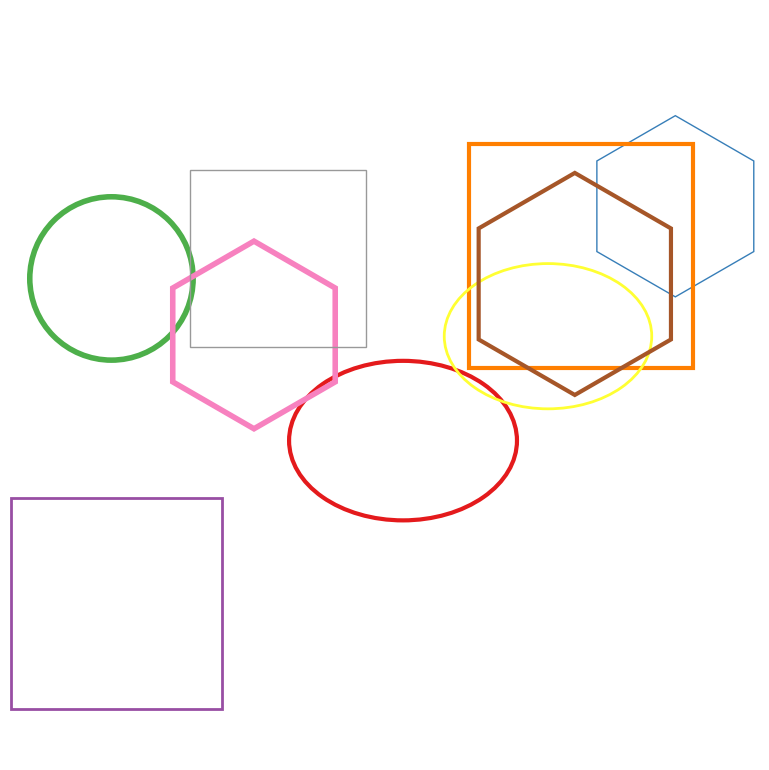[{"shape": "oval", "thickness": 1.5, "radius": 0.74, "center": [0.523, 0.428]}, {"shape": "hexagon", "thickness": 0.5, "radius": 0.59, "center": [0.877, 0.732]}, {"shape": "circle", "thickness": 2, "radius": 0.53, "center": [0.145, 0.638]}, {"shape": "square", "thickness": 1, "radius": 0.69, "center": [0.152, 0.216]}, {"shape": "square", "thickness": 1.5, "radius": 0.73, "center": [0.755, 0.668]}, {"shape": "oval", "thickness": 1, "radius": 0.67, "center": [0.712, 0.563]}, {"shape": "hexagon", "thickness": 1.5, "radius": 0.72, "center": [0.747, 0.631]}, {"shape": "hexagon", "thickness": 2, "radius": 0.61, "center": [0.33, 0.565]}, {"shape": "square", "thickness": 0.5, "radius": 0.57, "center": [0.361, 0.664]}]